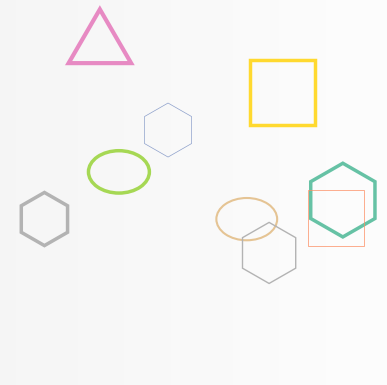[{"shape": "hexagon", "thickness": 2.5, "radius": 0.48, "center": [0.885, 0.48]}, {"shape": "square", "thickness": 0.5, "radius": 0.36, "center": [0.867, 0.434]}, {"shape": "hexagon", "thickness": 0.5, "radius": 0.35, "center": [0.434, 0.662]}, {"shape": "triangle", "thickness": 3, "radius": 0.47, "center": [0.258, 0.883]}, {"shape": "oval", "thickness": 2.5, "radius": 0.39, "center": [0.307, 0.554]}, {"shape": "square", "thickness": 2.5, "radius": 0.42, "center": [0.729, 0.76]}, {"shape": "oval", "thickness": 1.5, "radius": 0.39, "center": [0.637, 0.431]}, {"shape": "hexagon", "thickness": 2.5, "radius": 0.34, "center": [0.115, 0.431]}, {"shape": "hexagon", "thickness": 1, "radius": 0.4, "center": [0.694, 0.343]}]